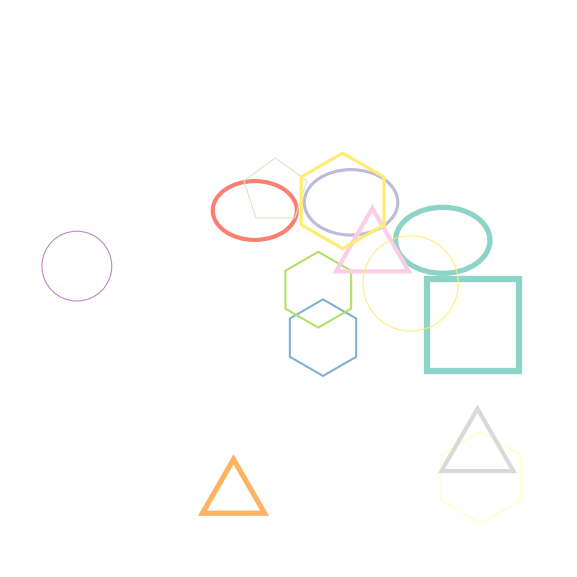[{"shape": "oval", "thickness": 2.5, "radius": 0.41, "center": [0.767, 0.583]}, {"shape": "square", "thickness": 3, "radius": 0.4, "center": [0.819, 0.436]}, {"shape": "hexagon", "thickness": 0.5, "radius": 0.4, "center": [0.832, 0.172]}, {"shape": "oval", "thickness": 1.5, "radius": 0.4, "center": [0.608, 0.649]}, {"shape": "oval", "thickness": 2, "radius": 0.36, "center": [0.441, 0.635]}, {"shape": "hexagon", "thickness": 1, "radius": 0.33, "center": [0.559, 0.414]}, {"shape": "triangle", "thickness": 2.5, "radius": 0.31, "center": [0.404, 0.142]}, {"shape": "hexagon", "thickness": 1, "radius": 0.33, "center": [0.551, 0.497]}, {"shape": "triangle", "thickness": 2, "radius": 0.36, "center": [0.645, 0.566]}, {"shape": "triangle", "thickness": 2, "radius": 0.36, "center": [0.827, 0.219]}, {"shape": "circle", "thickness": 0.5, "radius": 0.3, "center": [0.133, 0.538]}, {"shape": "pentagon", "thickness": 0.5, "radius": 0.29, "center": [0.477, 0.668]}, {"shape": "hexagon", "thickness": 1.5, "radius": 0.41, "center": [0.593, 0.651]}, {"shape": "circle", "thickness": 0.5, "radius": 0.41, "center": [0.711, 0.508]}]